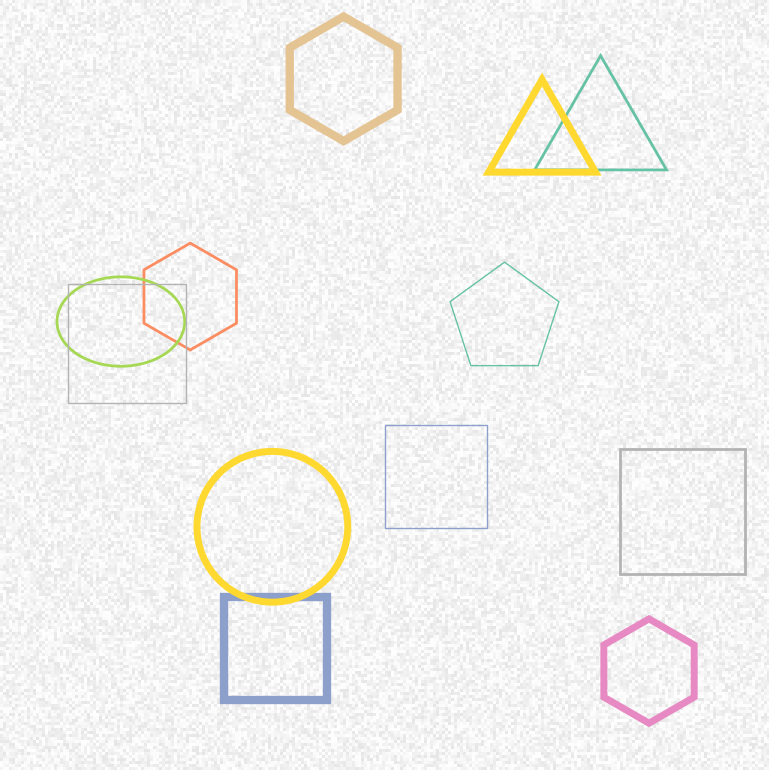[{"shape": "pentagon", "thickness": 0.5, "radius": 0.37, "center": [0.655, 0.585]}, {"shape": "triangle", "thickness": 1, "radius": 0.49, "center": [0.78, 0.829]}, {"shape": "hexagon", "thickness": 1, "radius": 0.35, "center": [0.247, 0.615]}, {"shape": "square", "thickness": 0.5, "radius": 0.33, "center": [0.566, 0.381]}, {"shape": "square", "thickness": 3, "radius": 0.33, "center": [0.358, 0.158]}, {"shape": "hexagon", "thickness": 2.5, "radius": 0.34, "center": [0.843, 0.129]}, {"shape": "oval", "thickness": 1, "radius": 0.41, "center": [0.157, 0.582]}, {"shape": "circle", "thickness": 2.5, "radius": 0.49, "center": [0.354, 0.316]}, {"shape": "triangle", "thickness": 2.5, "radius": 0.4, "center": [0.704, 0.817]}, {"shape": "hexagon", "thickness": 3, "radius": 0.4, "center": [0.446, 0.898]}, {"shape": "square", "thickness": 1, "radius": 0.41, "center": [0.886, 0.336]}, {"shape": "square", "thickness": 0.5, "radius": 0.38, "center": [0.165, 0.554]}]